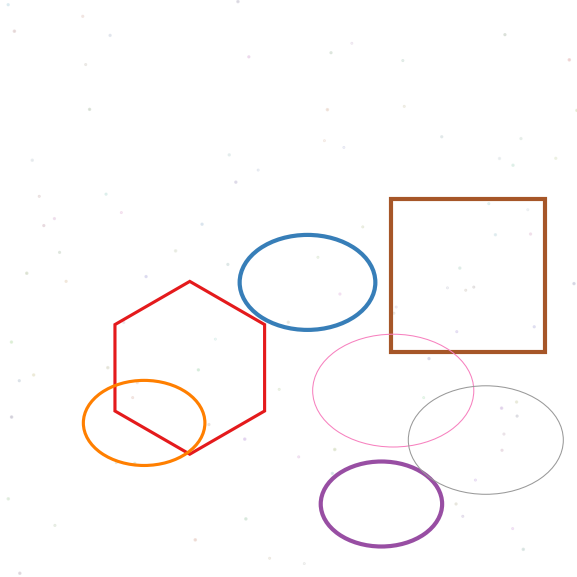[{"shape": "hexagon", "thickness": 1.5, "radius": 0.75, "center": [0.329, 0.362]}, {"shape": "oval", "thickness": 2, "radius": 0.59, "center": [0.532, 0.51]}, {"shape": "oval", "thickness": 2, "radius": 0.53, "center": [0.66, 0.126]}, {"shape": "oval", "thickness": 1.5, "radius": 0.53, "center": [0.25, 0.267]}, {"shape": "square", "thickness": 2, "radius": 0.66, "center": [0.81, 0.522]}, {"shape": "oval", "thickness": 0.5, "radius": 0.7, "center": [0.681, 0.323]}, {"shape": "oval", "thickness": 0.5, "radius": 0.67, "center": [0.841, 0.237]}]